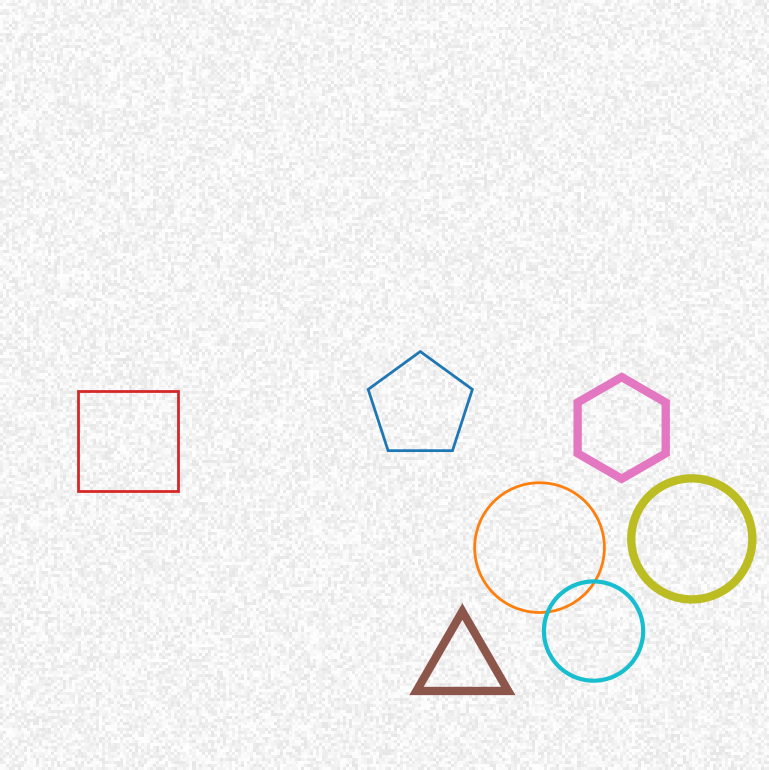[{"shape": "pentagon", "thickness": 1, "radius": 0.36, "center": [0.546, 0.472]}, {"shape": "circle", "thickness": 1, "radius": 0.42, "center": [0.701, 0.289]}, {"shape": "square", "thickness": 1, "radius": 0.32, "center": [0.166, 0.427]}, {"shape": "triangle", "thickness": 3, "radius": 0.34, "center": [0.6, 0.137]}, {"shape": "hexagon", "thickness": 3, "radius": 0.33, "center": [0.807, 0.444]}, {"shape": "circle", "thickness": 3, "radius": 0.39, "center": [0.898, 0.3]}, {"shape": "circle", "thickness": 1.5, "radius": 0.32, "center": [0.771, 0.18]}]